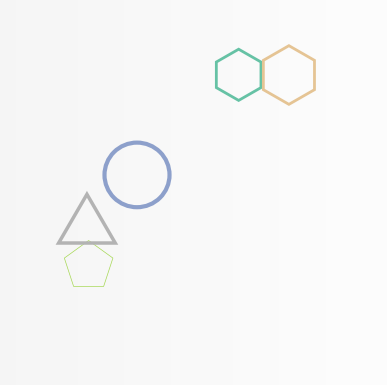[{"shape": "hexagon", "thickness": 2, "radius": 0.33, "center": [0.616, 0.806]}, {"shape": "circle", "thickness": 3, "radius": 0.42, "center": [0.354, 0.546]}, {"shape": "pentagon", "thickness": 0.5, "radius": 0.33, "center": [0.229, 0.309]}, {"shape": "hexagon", "thickness": 2, "radius": 0.38, "center": [0.746, 0.805]}, {"shape": "triangle", "thickness": 2.5, "radius": 0.42, "center": [0.224, 0.411]}]